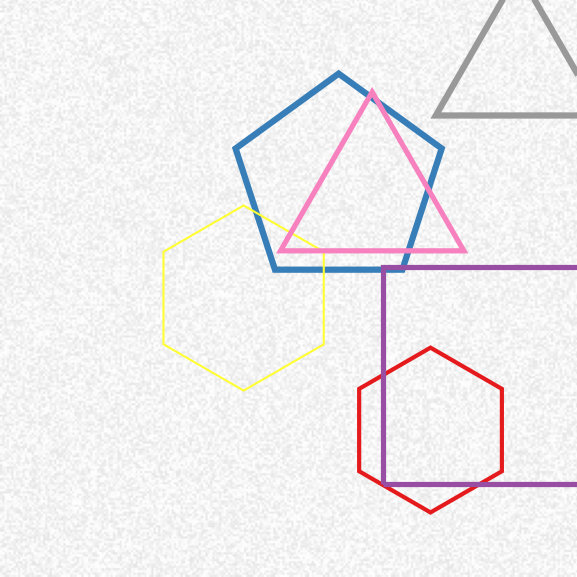[{"shape": "hexagon", "thickness": 2, "radius": 0.71, "center": [0.745, 0.254]}, {"shape": "pentagon", "thickness": 3, "radius": 0.94, "center": [0.586, 0.684]}, {"shape": "square", "thickness": 2.5, "radius": 0.94, "center": [0.852, 0.349]}, {"shape": "hexagon", "thickness": 1, "radius": 0.8, "center": [0.422, 0.483]}, {"shape": "triangle", "thickness": 2.5, "radius": 0.92, "center": [0.644, 0.656]}, {"shape": "triangle", "thickness": 3, "radius": 0.83, "center": [0.898, 0.882]}]